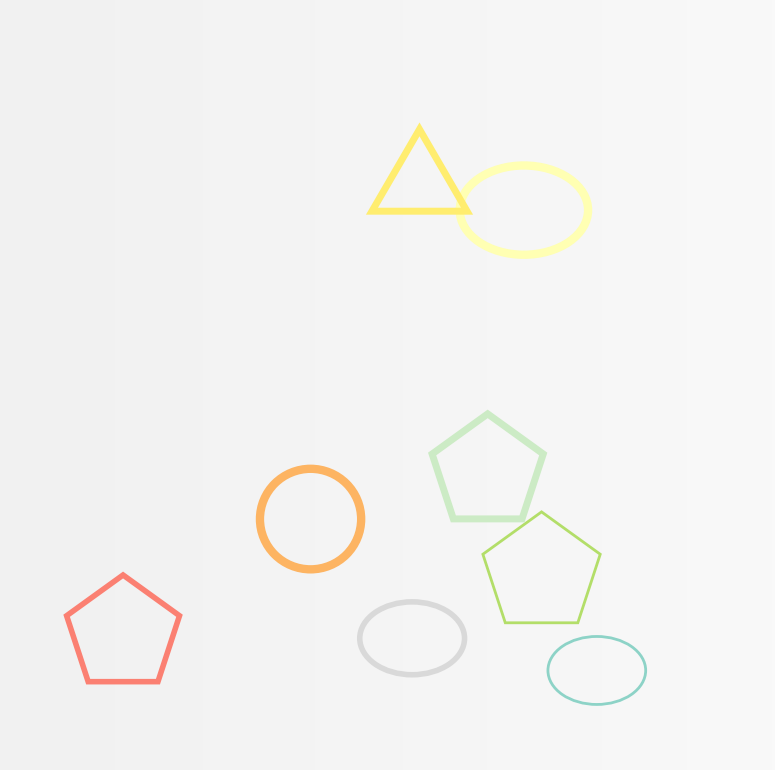[{"shape": "oval", "thickness": 1, "radius": 0.32, "center": [0.77, 0.129]}, {"shape": "oval", "thickness": 3, "radius": 0.41, "center": [0.676, 0.727]}, {"shape": "pentagon", "thickness": 2, "radius": 0.38, "center": [0.159, 0.177]}, {"shape": "circle", "thickness": 3, "radius": 0.33, "center": [0.401, 0.326]}, {"shape": "pentagon", "thickness": 1, "radius": 0.4, "center": [0.699, 0.256]}, {"shape": "oval", "thickness": 2, "radius": 0.34, "center": [0.532, 0.171]}, {"shape": "pentagon", "thickness": 2.5, "radius": 0.38, "center": [0.629, 0.387]}, {"shape": "triangle", "thickness": 2.5, "radius": 0.35, "center": [0.541, 0.761]}]